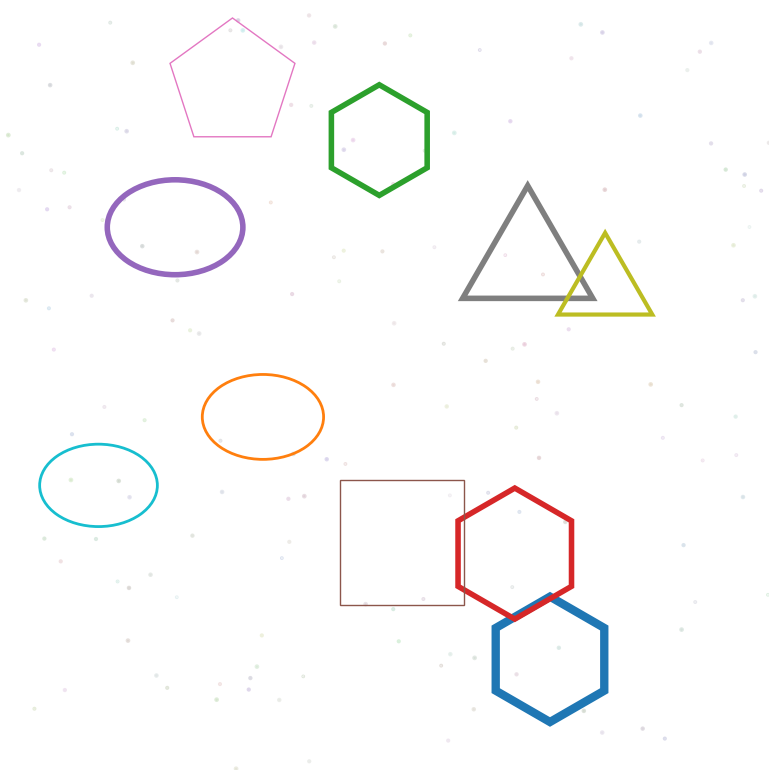[{"shape": "hexagon", "thickness": 3, "radius": 0.41, "center": [0.714, 0.144]}, {"shape": "oval", "thickness": 1, "radius": 0.39, "center": [0.341, 0.459]}, {"shape": "hexagon", "thickness": 2, "radius": 0.36, "center": [0.493, 0.818]}, {"shape": "hexagon", "thickness": 2, "radius": 0.43, "center": [0.669, 0.281]}, {"shape": "oval", "thickness": 2, "radius": 0.44, "center": [0.227, 0.705]}, {"shape": "square", "thickness": 0.5, "radius": 0.4, "center": [0.522, 0.295]}, {"shape": "pentagon", "thickness": 0.5, "radius": 0.43, "center": [0.302, 0.891]}, {"shape": "triangle", "thickness": 2, "radius": 0.49, "center": [0.685, 0.661]}, {"shape": "triangle", "thickness": 1.5, "radius": 0.35, "center": [0.786, 0.627]}, {"shape": "oval", "thickness": 1, "radius": 0.38, "center": [0.128, 0.37]}]